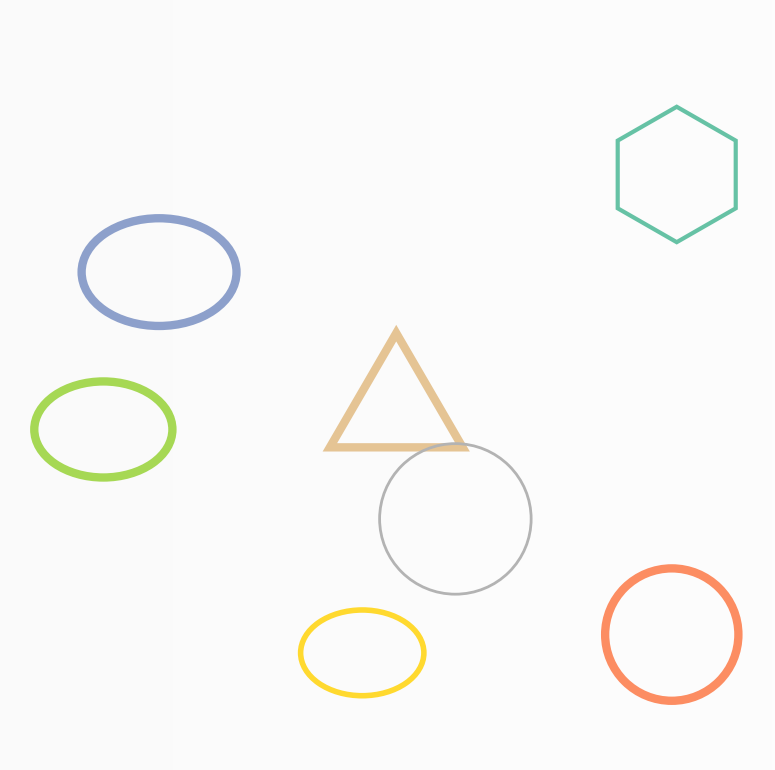[{"shape": "hexagon", "thickness": 1.5, "radius": 0.44, "center": [0.873, 0.773]}, {"shape": "circle", "thickness": 3, "radius": 0.43, "center": [0.867, 0.176]}, {"shape": "oval", "thickness": 3, "radius": 0.5, "center": [0.205, 0.647]}, {"shape": "oval", "thickness": 3, "radius": 0.45, "center": [0.133, 0.442]}, {"shape": "oval", "thickness": 2, "radius": 0.4, "center": [0.467, 0.152]}, {"shape": "triangle", "thickness": 3, "radius": 0.49, "center": [0.511, 0.468]}, {"shape": "circle", "thickness": 1, "radius": 0.49, "center": [0.588, 0.326]}]